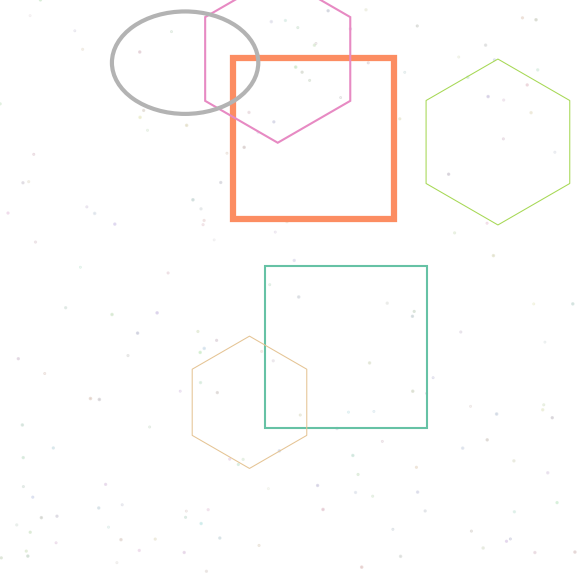[{"shape": "square", "thickness": 1, "radius": 0.7, "center": [0.599, 0.399]}, {"shape": "square", "thickness": 3, "radius": 0.7, "center": [0.544, 0.76]}, {"shape": "hexagon", "thickness": 1, "radius": 0.73, "center": [0.481, 0.897]}, {"shape": "hexagon", "thickness": 0.5, "radius": 0.72, "center": [0.862, 0.753]}, {"shape": "hexagon", "thickness": 0.5, "radius": 0.57, "center": [0.432, 0.303]}, {"shape": "oval", "thickness": 2, "radius": 0.63, "center": [0.321, 0.891]}]